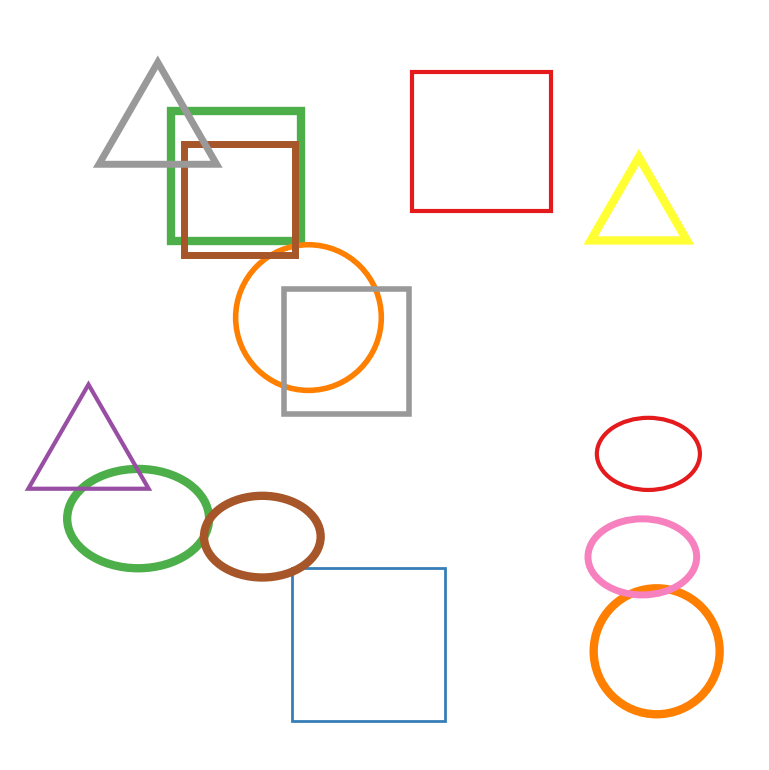[{"shape": "oval", "thickness": 1.5, "radius": 0.33, "center": [0.842, 0.411]}, {"shape": "square", "thickness": 1.5, "radius": 0.45, "center": [0.625, 0.816]}, {"shape": "square", "thickness": 1, "radius": 0.5, "center": [0.478, 0.163]}, {"shape": "oval", "thickness": 3, "radius": 0.46, "center": [0.179, 0.327]}, {"shape": "square", "thickness": 3, "radius": 0.42, "center": [0.306, 0.772]}, {"shape": "triangle", "thickness": 1.5, "radius": 0.45, "center": [0.115, 0.41]}, {"shape": "circle", "thickness": 2, "radius": 0.47, "center": [0.401, 0.588]}, {"shape": "circle", "thickness": 3, "radius": 0.41, "center": [0.853, 0.154]}, {"shape": "triangle", "thickness": 3, "radius": 0.36, "center": [0.83, 0.724]}, {"shape": "square", "thickness": 2.5, "radius": 0.36, "center": [0.311, 0.741]}, {"shape": "oval", "thickness": 3, "radius": 0.38, "center": [0.341, 0.303]}, {"shape": "oval", "thickness": 2.5, "radius": 0.35, "center": [0.834, 0.277]}, {"shape": "triangle", "thickness": 2.5, "radius": 0.44, "center": [0.205, 0.831]}, {"shape": "square", "thickness": 2, "radius": 0.41, "center": [0.45, 0.543]}]